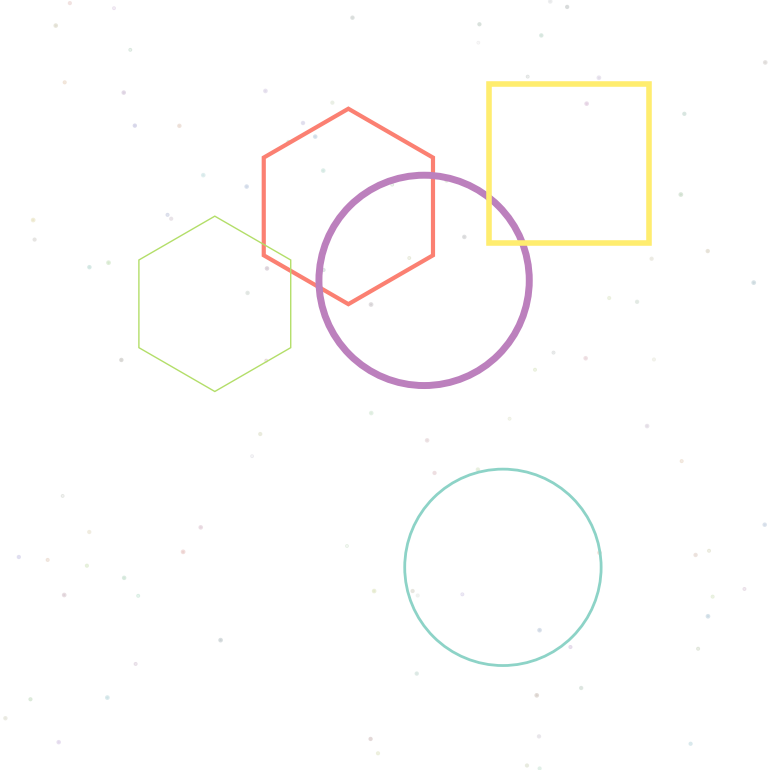[{"shape": "circle", "thickness": 1, "radius": 0.64, "center": [0.653, 0.263]}, {"shape": "hexagon", "thickness": 1.5, "radius": 0.63, "center": [0.452, 0.732]}, {"shape": "hexagon", "thickness": 0.5, "radius": 0.57, "center": [0.279, 0.605]}, {"shape": "circle", "thickness": 2.5, "radius": 0.68, "center": [0.551, 0.636]}, {"shape": "square", "thickness": 2, "radius": 0.52, "center": [0.739, 0.788]}]